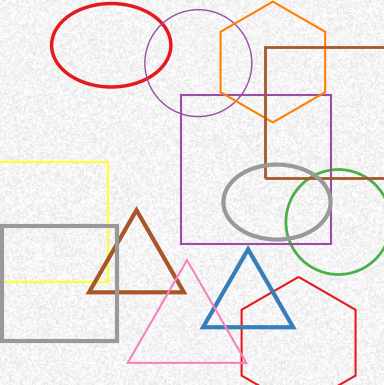[{"shape": "hexagon", "thickness": 1.5, "radius": 0.85, "center": [0.776, 0.11]}, {"shape": "oval", "thickness": 2.5, "radius": 0.77, "center": [0.289, 0.882]}, {"shape": "triangle", "thickness": 3, "radius": 0.68, "center": [0.644, 0.218]}, {"shape": "circle", "thickness": 2, "radius": 0.68, "center": [0.879, 0.423]}, {"shape": "circle", "thickness": 1, "radius": 0.69, "center": [0.515, 0.836]}, {"shape": "square", "thickness": 1.5, "radius": 0.97, "center": [0.665, 0.56]}, {"shape": "hexagon", "thickness": 1.5, "radius": 0.78, "center": [0.709, 0.839]}, {"shape": "square", "thickness": 1.5, "radius": 0.78, "center": [0.125, 0.424]}, {"shape": "square", "thickness": 2, "radius": 0.85, "center": [0.858, 0.708]}, {"shape": "triangle", "thickness": 3, "radius": 0.71, "center": [0.354, 0.312]}, {"shape": "triangle", "thickness": 1.5, "radius": 0.89, "center": [0.486, 0.146]}, {"shape": "oval", "thickness": 3, "radius": 0.7, "center": [0.719, 0.475]}, {"shape": "square", "thickness": 3, "radius": 0.75, "center": [0.156, 0.264]}]